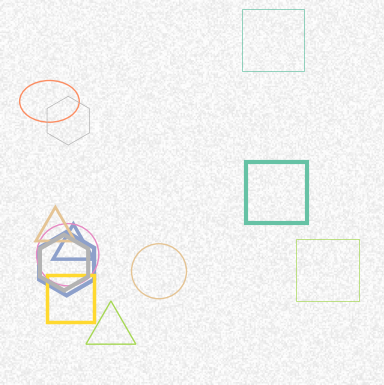[{"shape": "square", "thickness": 3, "radius": 0.4, "center": [0.717, 0.5]}, {"shape": "square", "thickness": 0.5, "radius": 0.4, "center": [0.709, 0.897]}, {"shape": "oval", "thickness": 1, "radius": 0.39, "center": [0.128, 0.737]}, {"shape": "hexagon", "thickness": 3, "radius": 0.41, "center": [0.173, 0.315]}, {"shape": "triangle", "thickness": 2.5, "radius": 0.3, "center": [0.19, 0.357]}, {"shape": "circle", "thickness": 1, "radius": 0.4, "center": [0.176, 0.338]}, {"shape": "triangle", "thickness": 1, "radius": 0.37, "center": [0.288, 0.143]}, {"shape": "square", "thickness": 0.5, "radius": 0.4, "center": [0.851, 0.298]}, {"shape": "square", "thickness": 2.5, "radius": 0.31, "center": [0.183, 0.224]}, {"shape": "triangle", "thickness": 2, "radius": 0.29, "center": [0.144, 0.403]}, {"shape": "circle", "thickness": 1, "radius": 0.36, "center": [0.413, 0.295]}, {"shape": "hexagon", "thickness": 0.5, "radius": 0.32, "center": [0.177, 0.687]}, {"shape": "hexagon", "thickness": 3, "radius": 0.36, "center": [0.166, 0.318]}]